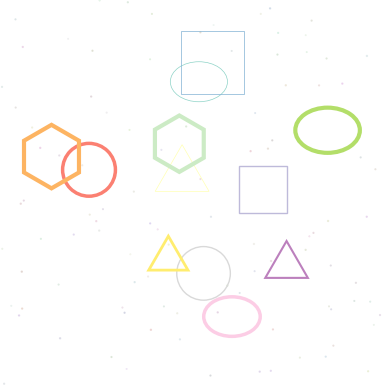[{"shape": "oval", "thickness": 0.5, "radius": 0.37, "center": [0.517, 0.788]}, {"shape": "triangle", "thickness": 0.5, "radius": 0.4, "center": [0.473, 0.543]}, {"shape": "square", "thickness": 1, "radius": 0.31, "center": [0.682, 0.508]}, {"shape": "circle", "thickness": 2.5, "radius": 0.34, "center": [0.231, 0.559]}, {"shape": "square", "thickness": 0.5, "radius": 0.41, "center": [0.551, 0.838]}, {"shape": "hexagon", "thickness": 3, "radius": 0.41, "center": [0.134, 0.593]}, {"shape": "oval", "thickness": 3, "radius": 0.42, "center": [0.851, 0.662]}, {"shape": "oval", "thickness": 2.5, "radius": 0.37, "center": [0.603, 0.178]}, {"shape": "circle", "thickness": 1, "radius": 0.35, "center": [0.529, 0.29]}, {"shape": "triangle", "thickness": 1.5, "radius": 0.32, "center": [0.744, 0.31]}, {"shape": "hexagon", "thickness": 3, "radius": 0.37, "center": [0.466, 0.627]}, {"shape": "triangle", "thickness": 2, "radius": 0.29, "center": [0.437, 0.328]}]